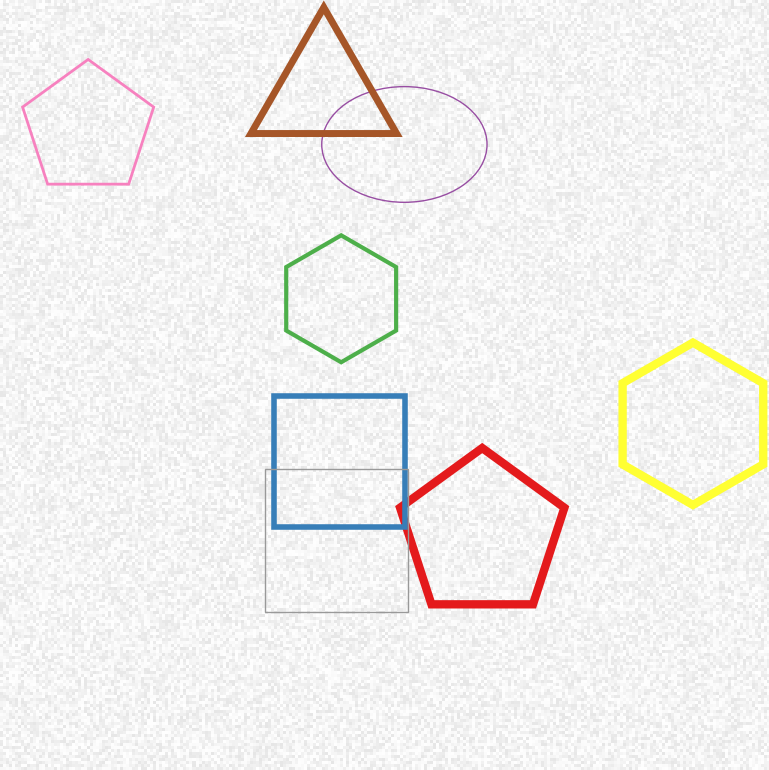[{"shape": "pentagon", "thickness": 3, "radius": 0.56, "center": [0.626, 0.306]}, {"shape": "square", "thickness": 2, "radius": 0.43, "center": [0.441, 0.401]}, {"shape": "hexagon", "thickness": 1.5, "radius": 0.41, "center": [0.443, 0.612]}, {"shape": "oval", "thickness": 0.5, "radius": 0.54, "center": [0.525, 0.812]}, {"shape": "hexagon", "thickness": 3, "radius": 0.53, "center": [0.9, 0.45]}, {"shape": "triangle", "thickness": 2.5, "radius": 0.55, "center": [0.42, 0.881]}, {"shape": "pentagon", "thickness": 1, "radius": 0.45, "center": [0.114, 0.833]}, {"shape": "square", "thickness": 0.5, "radius": 0.46, "center": [0.437, 0.298]}]